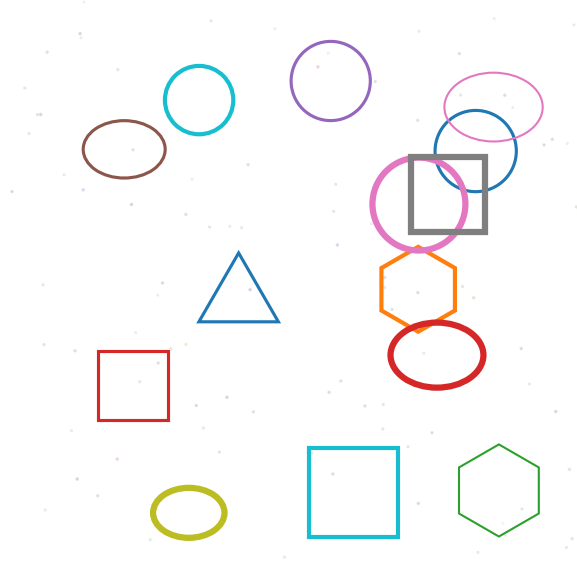[{"shape": "circle", "thickness": 1.5, "radius": 0.35, "center": [0.824, 0.738]}, {"shape": "triangle", "thickness": 1.5, "radius": 0.4, "center": [0.413, 0.482]}, {"shape": "hexagon", "thickness": 2, "radius": 0.37, "center": [0.724, 0.498]}, {"shape": "hexagon", "thickness": 1, "radius": 0.4, "center": [0.864, 0.15]}, {"shape": "square", "thickness": 1.5, "radius": 0.3, "center": [0.231, 0.331]}, {"shape": "oval", "thickness": 3, "radius": 0.4, "center": [0.757, 0.384]}, {"shape": "circle", "thickness": 1.5, "radius": 0.34, "center": [0.573, 0.859]}, {"shape": "oval", "thickness": 1.5, "radius": 0.35, "center": [0.215, 0.741]}, {"shape": "oval", "thickness": 1, "radius": 0.43, "center": [0.855, 0.814]}, {"shape": "circle", "thickness": 3, "radius": 0.4, "center": [0.725, 0.646]}, {"shape": "square", "thickness": 3, "radius": 0.32, "center": [0.776, 0.663]}, {"shape": "oval", "thickness": 3, "radius": 0.31, "center": [0.327, 0.111]}, {"shape": "circle", "thickness": 2, "radius": 0.3, "center": [0.345, 0.826]}, {"shape": "square", "thickness": 2, "radius": 0.38, "center": [0.612, 0.147]}]